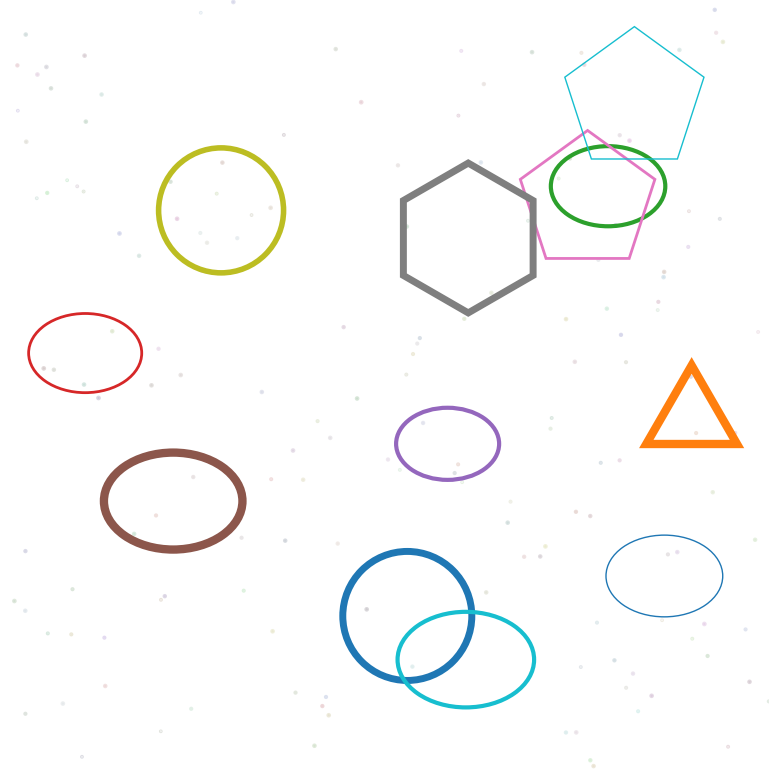[{"shape": "circle", "thickness": 2.5, "radius": 0.42, "center": [0.529, 0.2]}, {"shape": "oval", "thickness": 0.5, "radius": 0.38, "center": [0.863, 0.252]}, {"shape": "triangle", "thickness": 3, "radius": 0.34, "center": [0.898, 0.457]}, {"shape": "oval", "thickness": 1.5, "radius": 0.37, "center": [0.79, 0.758]}, {"shape": "oval", "thickness": 1, "radius": 0.37, "center": [0.111, 0.541]}, {"shape": "oval", "thickness": 1.5, "radius": 0.33, "center": [0.581, 0.424]}, {"shape": "oval", "thickness": 3, "radius": 0.45, "center": [0.225, 0.349]}, {"shape": "pentagon", "thickness": 1, "radius": 0.46, "center": [0.763, 0.739]}, {"shape": "hexagon", "thickness": 2.5, "radius": 0.49, "center": [0.608, 0.691]}, {"shape": "circle", "thickness": 2, "radius": 0.41, "center": [0.287, 0.727]}, {"shape": "pentagon", "thickness": 0.5, "radius": 0.48, "center": [0.824, 0.87]}, {"shape": "oval", "thickness": 1.5, "radius": 0.44, "center": [0.605, 0.143]}]